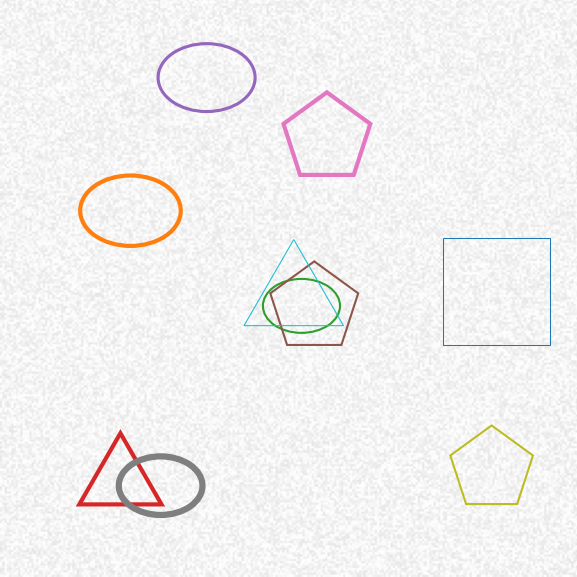[{"shape": "square", "thickness": 0.5, "radius": 0.46, "center": [0.86, 0.494]}, {"shape": "oval", "thickness": 2, "radius": 0.44, "center": [0.226, 0.634]}, {"shape": "oval", "thickness": 1, "radius": 0.33, "center": [0.522, 0.469]}, {"shape": "triangle", "thickness": 2, "radius": 0.41, "center": [0.209, 0.167]}, {"shape": "oval", "thickness": 1.5, "radius": 0.42, "center": [0.358, 0.865]}, {"shape": "pentagon", "thickness": 1, "radius": 0.4, "center": [0.544, 0.467]}, {"shape": "pentagon", "thickness": 2, "radius": 0.4, "center": [0.566, 0.76]}, {"shape": "oval", "thickness": 3, "radius": 0.36, "center": [0.278, 0.158]}, {"shape": "pentagon", "thickness": 1, "radius": 0.38, "center": [0.851, 0.187]}, {"shape": "triangle", "thickness": 0.5, "radius": 0.5, "center": [0.509, 0.485]}]